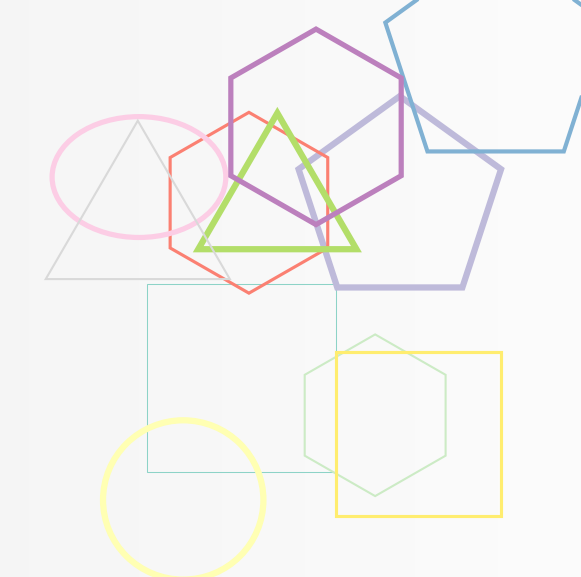[{"shape": "square", "thickness": 0.5, "radius": 0.81, "center": [0.415, 0.345]}, {"shape": "circle", "thickness": 3, "radius": 0.69, "center": [0.315, 0.133]}, {"shape": "pentagon", "thickness": 3, "radius": 0.92, "center": [0.688, 0.65]}, {"shape": "hexagon", "thickness": 1.5, "radius": 0.78, "center": [0.428, 0.648]}, {"shape": "pentagon", "thickness": 2, "radius": 1.0, "center": [0.853, 0.898]}, {"shape": "triangle", "thickness": 3, "radius": 0.79, "center": [0.477, 0.646]}, {"shape": "oval", "thickness": 2.5, "radius": 0.75, "center": [0.239, 0.693]}, {"shape": "triangle", "thickness": 1, "radius": 0.91, "center": [0.237, 0.607]}, {"shape": "hexagon", "thickness": 2.5, "radius": 0.85, "center": [0.544, 0.779]}, {"shape": "hexagon", "thickness": 1, "radius": 0.7, "center": [0.645, 0.28]}, {"shape": "square", "thickness": 1.5, "radius": 0.71, "center": [0.72, 0.248]}]